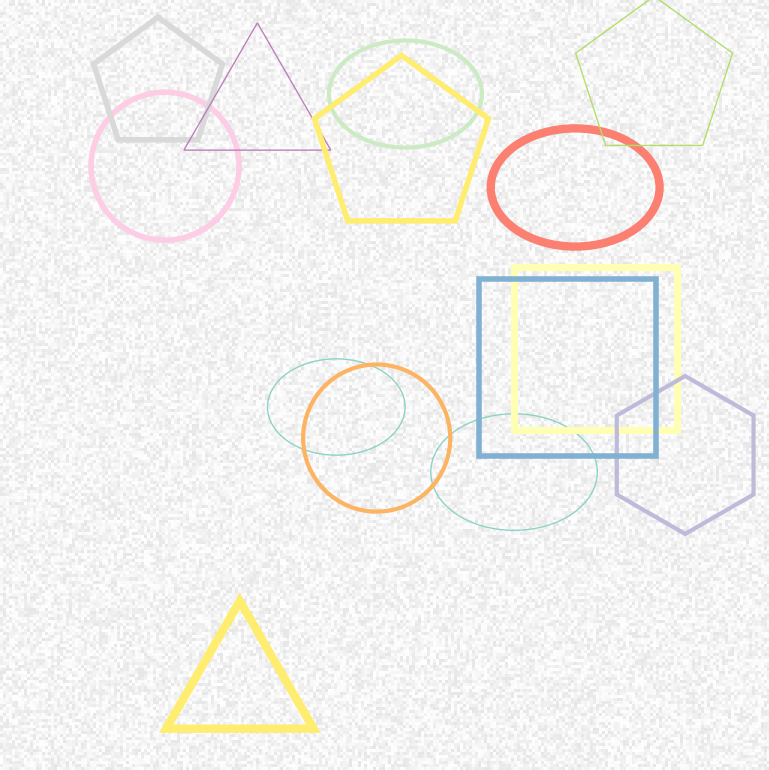[{"shape": "oval", "thickness": 0.5, "radius": 0.45, "center": [0.437, 0.471]}, {"shape": "oval", "thickness": 0.5, "radius": 0.54, "center": [0.668, 0.387]}, {"shape": "square", "thickness": 2.5, "radius": 0.53, "center": [0.773, 0.547]}, {"shape": "hexagon", "thickness": 1.5, "radius": 0.51, "center": [0.89, 0.409]}, {"shape": "oval", "thickness": 3, "radius": 0.55, "center": [0.747, 0.757]}, {"shape": "square", "thickness": 2, "radius": 0.57, "center": [0.737, 0.523]}, {"shape": "circle", "thickness": 1.5, "radius": 0.48, "center": [0.489, 0.431]}, {"shape": "pentagon", "thickness": 0.5, "radius": 0.54, "center": [0.849, 0.898]}, {"shape": "circle", "thickness": 2, "radius": 0.48, "center": [0.214, 0.784]}, {"shape": "pentagon", "thickness": 2, "radius": 0.44, "center": [0.205, 0.89]}, {"shape": "triangle", "thickness": 0.5, "radius": 0.55, "center": [0.334, 0.86]}, {"shape": "oval", "thickness": 1.5, "radius": 0.5, "center": [0.527, 0.878]}, {"shape": "triangle", "thickness": 3, "radius": 0.55, "center": [0.311, 0.109]}, {"shape": "pentagon", "thickness": 2, "radius": 0.59, "center": [0.521, 0.809]}]